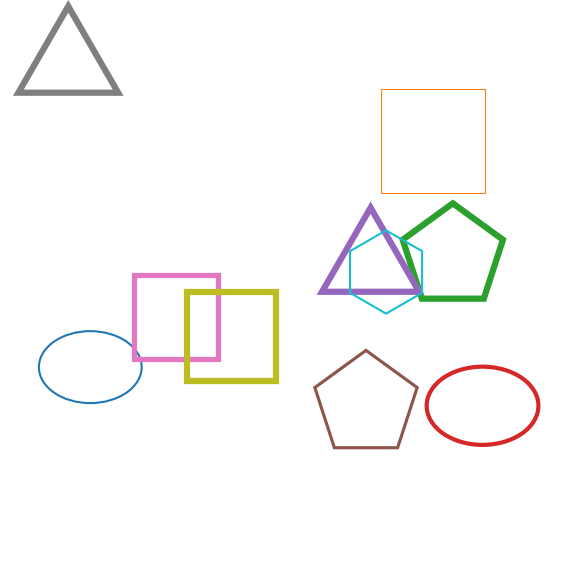[{"shape": "oval", "thickness": 1, "radius": 0.44, "center": [0.156, 0.363]}, {"shape": "square", "thickness": 0.5, "radius": 0.45, "center": [0.75, 0.755]}, {"shape": "pentagon", "thickness": 3, "radius": 0.46, "center": [0.784, 0.556]}, {"shape": "oval", "thickness": 2, "radius": 0.48, "center": [0.836, 0.296]}, {"shape": "triangle", "thickness": 3, "radius": 0.49, "center": [0.642, 0.542]}, {"shape": "pentagon", "thickness": 1.5, "radius": 0.47, "center": [0.634, 0.299]}, {"shape": "square", "thickness": 2.5, "radius": 0.36, "center": [0.305, 0.45]}, {"shape": "triangle", "thickness": 3, "radius": 0.5, "center": [0.118, 0.888]}, {"shape": "square", "thickness": 3, "radius": 0.39, "center": [0.401, 0.417]}, {"shape": "hexagon", "thickness": 1, "radius": 0.36, "center": [0.668, 0.528]}]